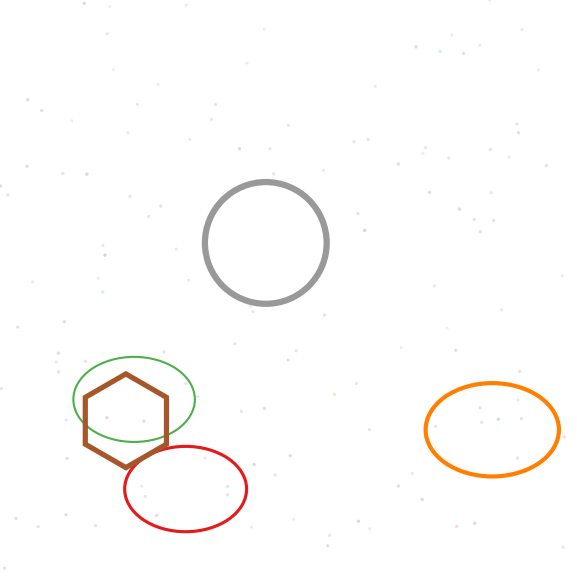[{"shape": "oval", "thickness": 1.5, "radius": 0.53, "center": [0.321, 0.152]}, {"shape": "oval", "thickness": 1, "radius": 0.53, "center": [0.232, 0.308]}, {"shape": "oval", "thickness": 2, "radius": 0.58, "center": [0.852, 0.255]}, {"shape": "hexagon", "thickness": 2.5, "radius": 0.41, "center": [0.218, 0.271]}, {"shape": "circle", "thickness": 3, "radius": 0.53, "center": [0.46, 0.578]}]